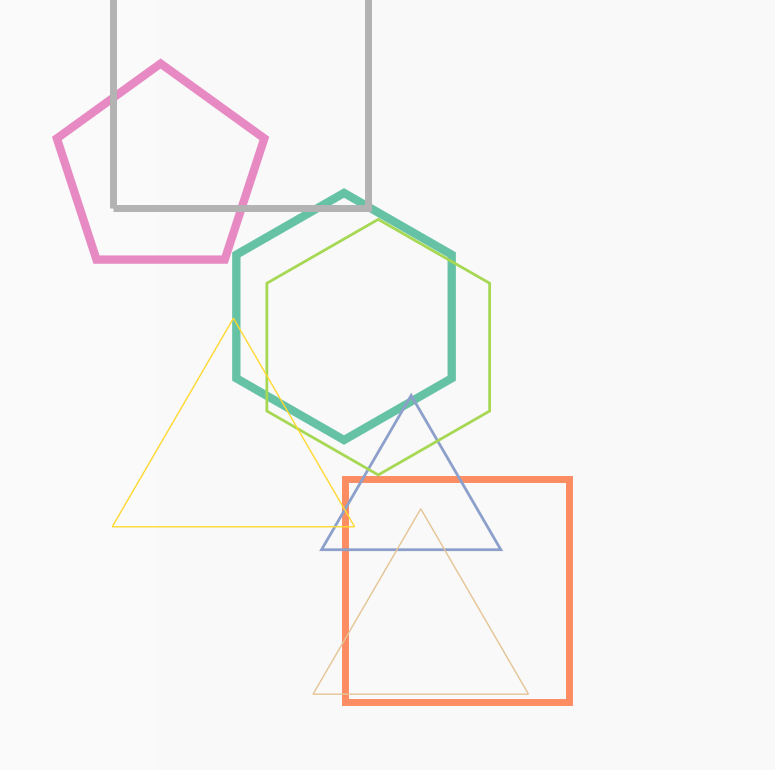[{"shape": "hexagon", "thickness": 3, "radius": 0.8, "center": [0.444, 0.589]}, {"shape": "square", "thickness": 2.5, "radius": 0.72, "center": [0.59, 0.233]}, {"shape": "triangle", "thickness": 1, "radius": 0.67, "center": [0.531, 0.353]}, {"shape": "pentagon", "thickness": 3, "radius": 0.7, "center": [0.207, 0.777]}, {"shape": "hexagon", "thickness": 1, "radius": 0.83, "center": [0.488, 0.549]}, {"shape": "triangle", "thickness": 0.5, "radius": 0.9, "center": [0.301, 0.406]}, {"shape": "triangle", "thickness": 0.5, "radius": 0.8, "center": [0.543, 0.179]}, {"shape": "square", "thickness": 2.5, "radius": 0.82, "center": [0.31, 0.895]}]